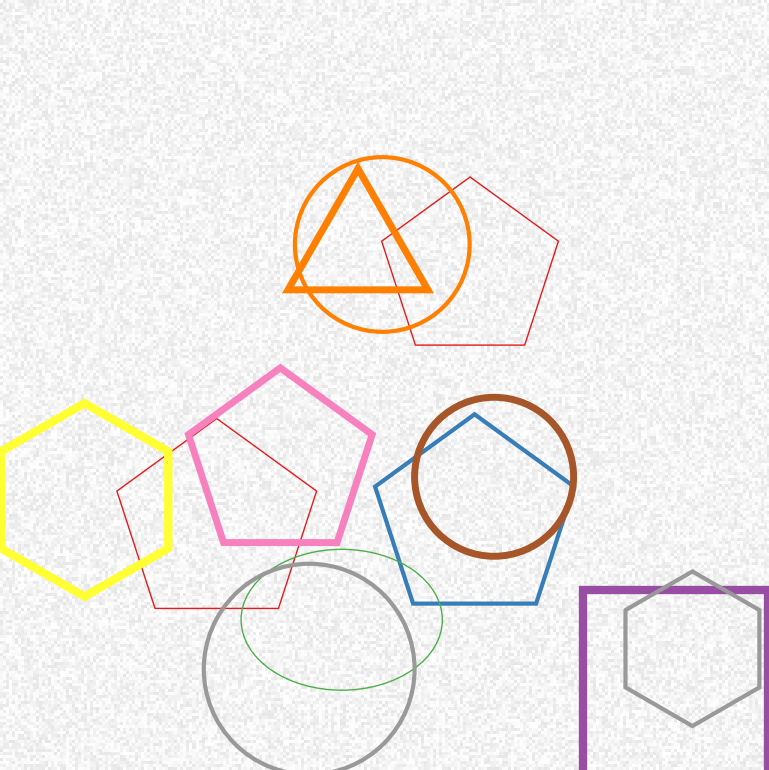[{"shape": "pentagon", "thickness": 0.5, "radius": 0.68, "center": [0.281, 0.32]}, {"shape": "pentagon", "thickness": 0.5, "radius": 0.6, "center": [0.61, 0.649]}, {"shape": "pentagon", "thickness": 1.5, "radius": 0.68, "center": [0.616, 0.326]}, {"shape": "oval", "thickness": 0.5, "radius": 0.65, "center": [0.444, 0.195]}, {"shape": "square", "thickness": 3, "radius": 0.6, "center": [0.877, 0.114]}, {"shape": "triangle", "thickness": 2.5, "radius": 0.52, "center": [0.465, 0.676]}, {"shape": "circle", "thickness": 1.5, "radius": 0.57, "center": [0.496, 0.682]}, {"shape": "hexagon", "thickness": 3, "radius": 0.63, "center": [0.11, 0.351]}, {"shape": "circle", "thickness": 2.5, "radius": 0.52, "center": [0.642, 0.381]}, {"shape": "pentagon", "thickness": 2.5, "radius": 0.63, "center": [0.364, 0.397]}, {"shape": "circle", "thickness": 1.5, "radius": 0.68, "center": [0.402, 0.131]}, {"shape": "hexagon", "thickness": 1.5, "radius": 0.5, "center": [0.899, 0.157]}]